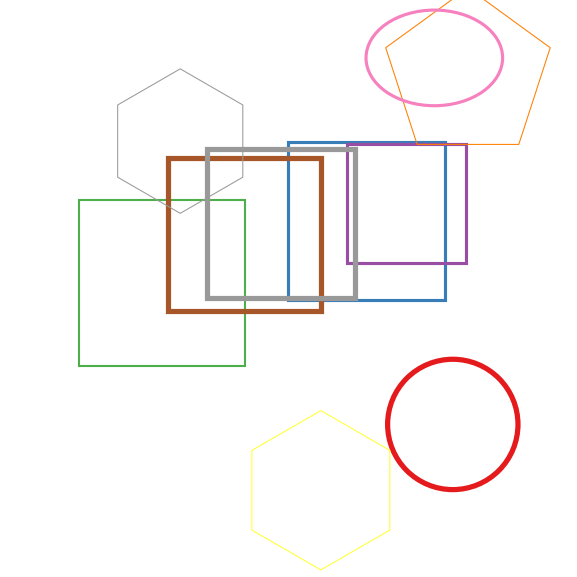[{"shape": "circle", "thickness": 2.5, "radius": 0.56, "center": [0.784, 0.264]}, {"shape": "square", "thickness": 1.5, "radius": 0.68, "center": [0.635, 0.617]}, {"shape": "square", "thickness": 1, "radius": 0.72, "center": [0.28, 0.508]}, {"shape": "square", "thickness": 1.5, "radius": 0.51, "center": [0.704, 0.646]}, {"shape": "pentagon", "thickness": 0.5, "radius": 0.75, "center": [0.81, 0.87]}, {"shape": "hexagon", "thickness": 0.5, "radius": 0.69, "center": [0.556, 0.15]}, {"shape": "square", "thickness": 2.5, "radius": 0.66, "center": [0.423, 0.592]}, {"shape": "oval", "thickness": 1.5, "radius": 0.59, "center": [0.752, 0.899]}, {"shape": "square", "thickness": 2.5, "radius": 0.64, "center": [0.487, 0.612]}, {"shape": "hexagon", "thickness": 0.5, "radius": 0.63, "center": [0.312, 0.755]}]